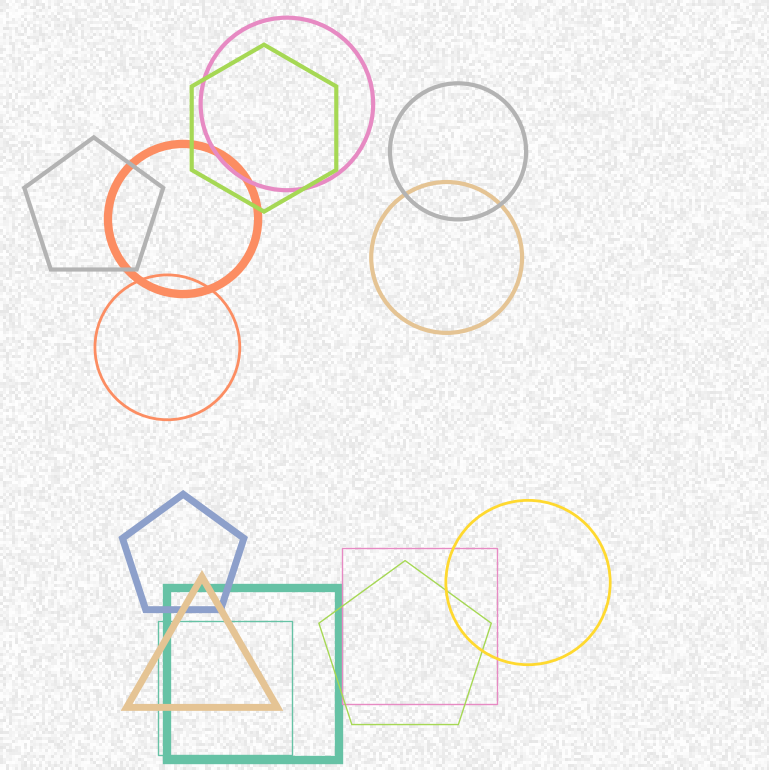[{"shape": "square", "thickness": 3, "radius": 0.56, "center": [0.328, 0.124]}, {"shape": "square", "thickness": 0.5, "radius": 0.44, "center": [0.292, 0.106]}, {"shape": "circle", "thickness": 1, "radius": 0.47, "center": [0.217, 0.549]}, {"shape": "circle", "thickness": 3, "radius": 0.49, "center": [0.238, 0.716]}, {"shape": "pentagon", "thickness": 2.5, "radius": 0.41, "center": [0.238, 0.275]}, {"shape": "square", "thickness": 0.5, "radius": 0.5, "center": [0.545, 0.187]}, {"shape": "circle", "thickness": 1.5, "radius": 0.56, "center": [0.373, 0.865]}, {"shape": "pentagon", "thickness": 0.5, "radius": 0.59, "center": [0.526, 0.154]}, {"shape": "hexagon", "thickness": 1.5, "radius": 0.54, "center": [0.343, 0.834]}, {"shape": "circle", "thickness": 1, "radius": 0.53, "center": [0.686, 0.243]}, {"shape": "triangle", "thickness": 2.5, "radius": 0.57, "center": [0.262, 0.138]}, {"shape": "circle", "thickness": 1.5, "radius": 0.49, "center": [0.58, 0.666]}, {"shape": "pentagon", "thickness": 1.5, "radius": 0.47, "center": [0.122, 0.727]}, {"shape": "circle", "thickness": 1.5, "radius": 0.44, "center": [0.595, 0.803]}]